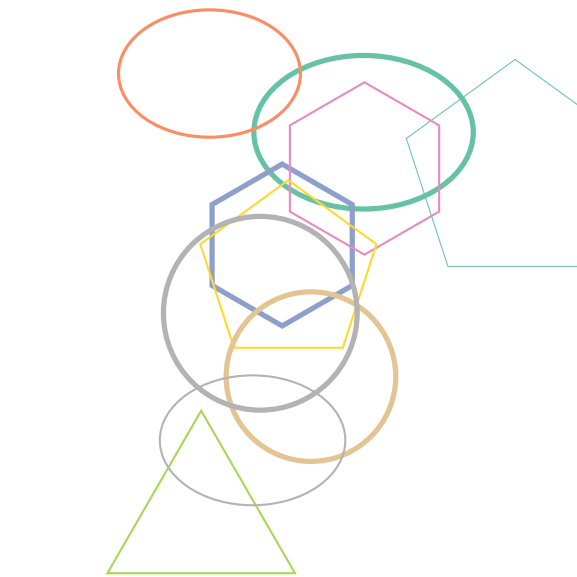[{"shape": "pentagon", "thickness": 0.5, "radius": 0.99, "center": [0.892, 0.698]}, {"shape": "oval", "thickness": 2.5, "radius": 0.95, "center": [0.63, 0.77]}, {"shape": "oval", "thickness": 1.5, "radius": 0.79, "center": [0.363, 0.872]}, {"shape": "hexagon", "thickness": 2.5, "radius": 0.7, "center": [0.489, 0.575]}, {"shape": "hexagon", "thickness": 1, "radius": 0.75, "center": [0.631, 0.707]}, {"shape": "triangle", "thickness": 1, "radius": 0.94, "center": [0.348, 0.1]}, {"shape": "pentagon", "thickness": 1, "radius": 0.8, "center": [0.499, 0.527]}, {"shape": "circle", "thickness": 2.5, "radius": 0.73, "center": [0.538, 0.347]}, {"shape": "oval", "thickness": 1, "radius": 0.8, "center": [0.437, 0.237]}, {"shape": "circle", "thickness": 2.5, "radius": 0.84, "center": [0.451, 0.457]}]